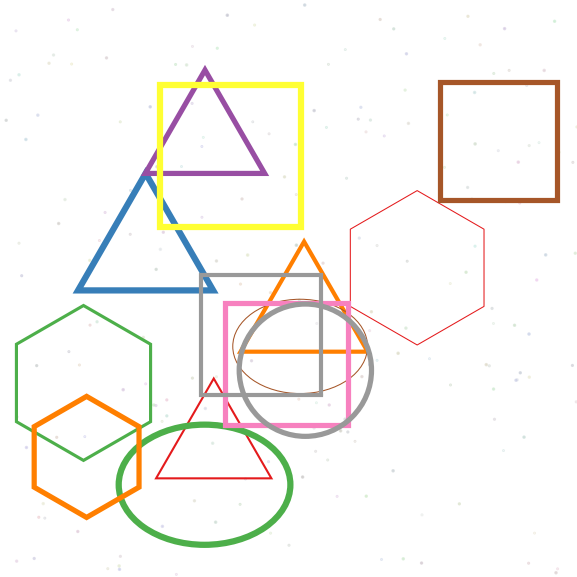[{"shape": "triangle", "thickness": 1, "radius": 0.58, "center": [0.37, 0.228]}, {"shape": "hexagon", "thickness": 0.5, "radius": 0.67, "center": [0.722, 0.535]}, {"shape": "triangle", "thickness": 3, "radius": 0.68, "center": [0.252, 0.564]}, {"shape": "oval", "thickness": 3, "radius": 0.74, "center": [0.354, 0.16]}, {"shape": "hexagon", "thickness": 1.5, "radius": 0.67, "center": [0.145, 0.336]}, {"shape": "triangle", "thickness": 2.5, "radius": 0.6, "center": [0.355, 0.758]}, {"shape": "triangle", "thickness": 2, "radius": 0.64, "center": [0.527, 0.454]}, {"shape": "hexagon", "thickness": 2.5, "radius": 0.52, "center": [0.15, 0.208]}, {"shape": "square", "thickness": 3, "radius": 0.61, "center": [0.399, 0.729]}, {"shape": "square", "thickness": 2.5, "radius": 0.51, "center": [0.863, 0.755]}, {"shape": "oval", "thickness": 0.5, "radius": 0.58, "center": [0.52, 0.399]}, {"shape": "square", "thickness": 2.5, "radius": 0.53, "center": [0.496, 0.369]}, {"shape": "circle", "thickness": 2.5, "radius": 0.57, "center": [0.529, 0.358]}, {"shape": "square", "thickness": 2, "radius": 0.52, "center": [0.452, 0.419]}]